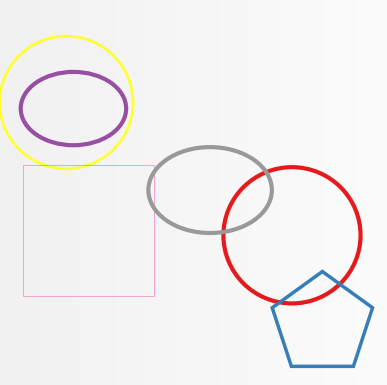[{"shape": "circle", "thickness": 3, "radius": 0.88, "center": [0.753, 0.389]}, {"shape": "pentagon", "thickness": 2.5, "radius": 0.68, "center": [0.832, 0.159]}, {"shape": "oval", "thickness": 3, "radius": 0.68, "center": [0.19, 0.718]}, {"shape": "circle", "thickness": 2, "radius": 0.86, "center": [0.171, 0.734]}, {"shape": "square", "thickness": 0.5, "radius": 0.85, "center": [0.229, 0.401]}, {"shape": "oval", "thickness": 3, "radius": 0.8, "center": [0.542, 0.506]}]